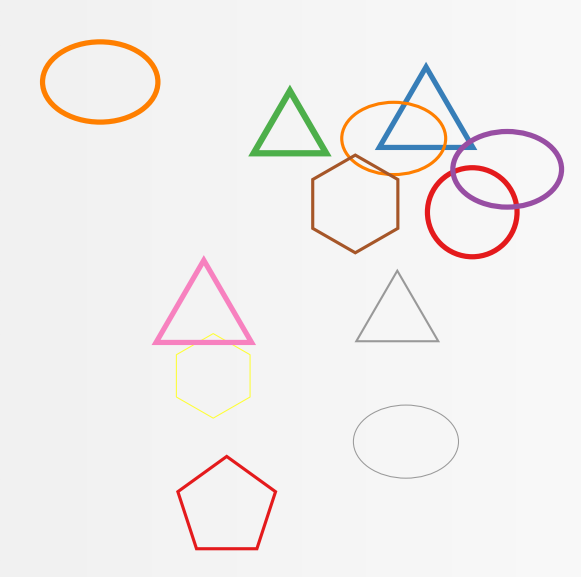[{"shape": "pentagon", "thickness": 1.5, "radius": 0.44, "center": [0.39, 0.12]}, {"shape": "circle", "thickness": 2.5, "radius": 0.39, "center": [0.812, 0.632]}, {"shape": "triangle", "thickness": 2.5, "radius": 0.46, "center": [0.733, 0.79]}, {"shape": "triangle", "thickness": 3, "radius": 0.36, "center": [0.499, 0.77]}, {"shape": "oval", "thickness": 2.5, "radius": 0.47, "center": [0.873, 0.706]}, {"shape": "oval", "thickness": 2.5, "radius": 0.5, "center": [0.172, 0.857]}, {"shape": "oval", "thickness": 1.5, "radius": 0.45, "center": [0.677, 0.759]}, {"shape": "hexagon", "thickness": 0.5, "radius": 0.37, "center": [0.367, 0.348]}, {"shape": "hexagon", "thickness": 1.5, "radius": 0.42, "center": [0.611, 0.646]}, {"shape": "triangle", "thickness": 2.5, "radius": 0.47, "center": [0.351, 0.454]}, {"shape": "oval", "thickness": 0.5, "radius": 0.45, "center": [0.698, 0.234]}, {"shape": "triangle", "thickness": 1, "radius": 0.41, "center": [0.684, 0.449]}]